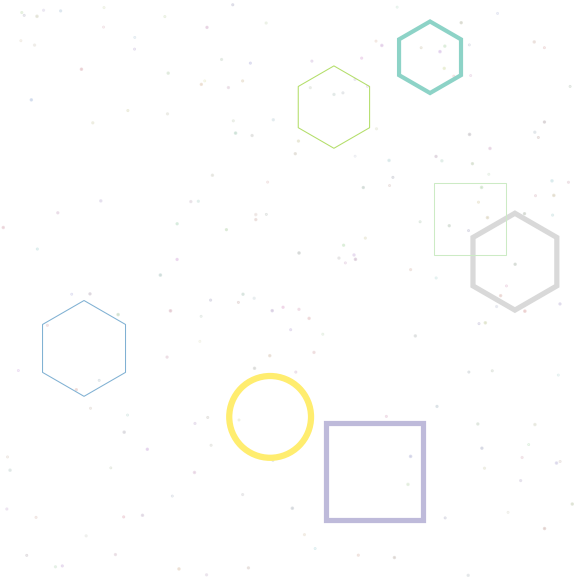[{"shape": "hexagon", "thickness": 2, "radius": 0.31, "center": [0.745, 0.9]}, {"shape": "square", "thickness": 2.5, "radius": 0.42, "center": [0.649, 0.183]}, {"shape": "hexagon", "thickness": 0.5, "radius": 0.41, "center": [0.146, 0.396]}, {"shape": "hexagon", "thickness": 0.5, "radius": 0.36, "center": [0.578, 0.814]}, {"shape": "hexagon", "thickness": 2.5, "radius": 0.42, "center": [0.892, 0.546]}, {"shape": "square", "thickness": 0.5, "radius": 0.31, "center": [0.814, 0.62]}, {"shape": "circle", "thickness": 3, "radius": 0.35, "center": [0.468, 0.277]}]